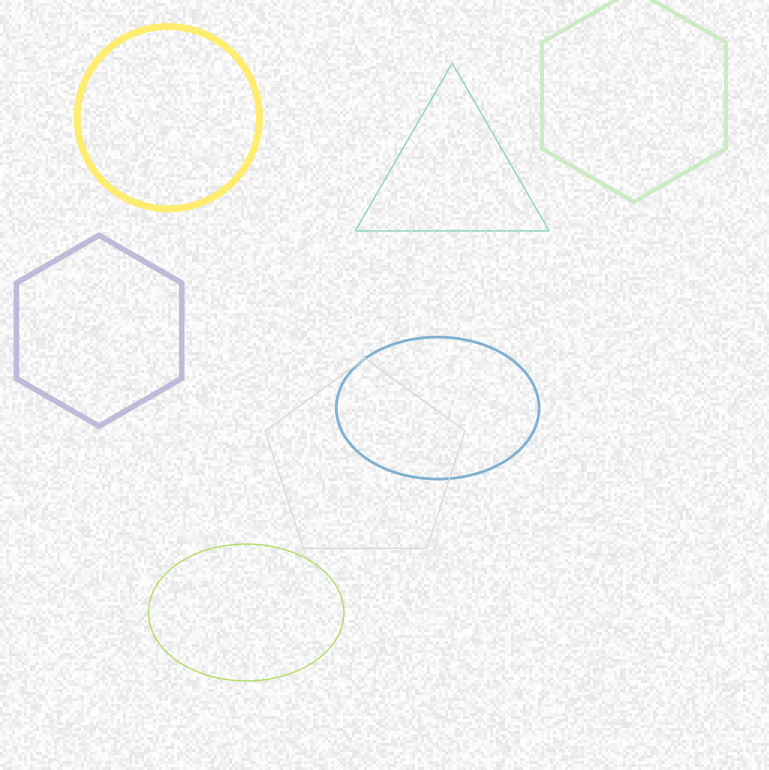[{"shape": "triangle", "thickness": 0.5, "radius": 0.73, "center": [0.587, 0.773]}, {"shape": "hexagon", "thickness": 2, "radius": 0.62, "center": [0.129, 0.57]}, {"shape": "oval", "thickness": 1, "radius": 0.66, "center": [0.568, 0.47]}, {"shape": "oval", "thickness": 0.5, "radius": 0.63, "center": [0.32, 0.205]}, {"shape": "pentagon", "thickness": 0.5, "radius": 0.68, "center": [0.474, 0.398]}, {"shape": "hexagon", "thickness": 1.5, "radius": 0.69, "center": [0.823, 0.876]}, {"shape": "circle", "thickness": 2.5, "radius": 0.59, "center": [0.219, 0.847]}]